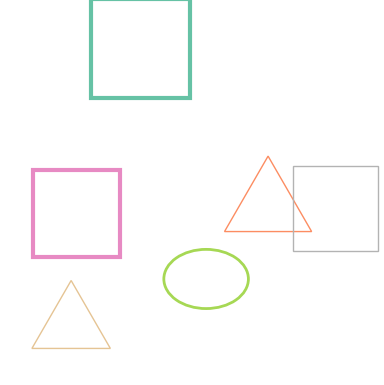[{"shape": "square", "thickness": 3, "radius": 0.65, "center": [0.365, 0.873]}, {"shape": "triangle", "thickness": 1, "radius": 0.65, "center": [0.696, 0.464]}, {"shape": "square", "thickness": 3, "radius": 0.56, "center": [0.198, 0.446]}, {"shape": "oval", "thickness": 2, "radius": 0.55, "center": [0.535, 0.275]}, {"shape": "triangle", "thickness": 1, "radius": 0.59, "center": [0.185, 0.154]}, {"shape": "square", "thickness": 1, "radius": 0.55, "center": [0.872, 0.459]}]